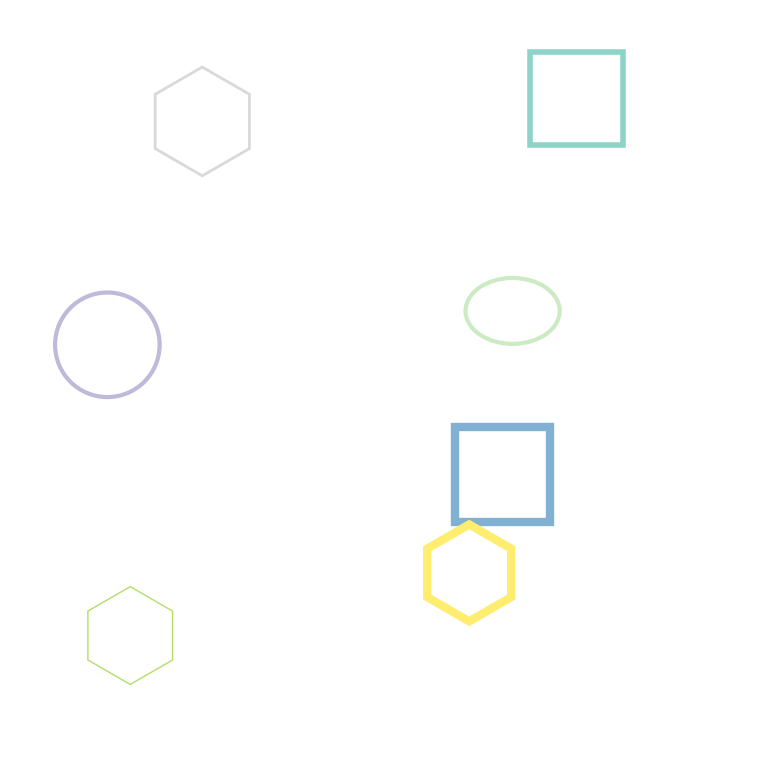[{"shape": "square", "thickness": 2, "radius": 0.3, "center": [0.749, 0.872]}, {"shape": "circle", "thickness": 1.5, "radius": 0.34, "center": [0.139, 0.552]}, {"shape": "square", "thickness": 3, "radius": 0.31, "center": [0.653, 0.384]}, {"shape": "hexagon", "thickness": 0.5, "radius": 0.32, "center": [0.169, 0.175]}, {"shape": "hexagon", "thickness": 1, "radius": 0.35, "center": [0.263, 0.842]}, {"shape": "oval", "thickness": 1.5, "radius": 0.31, "center": [0.666, 0.596]}, {"shape": "hexagon", "thickness": 3, "radius": 0.31, "center": [0.609, 0.256]}]